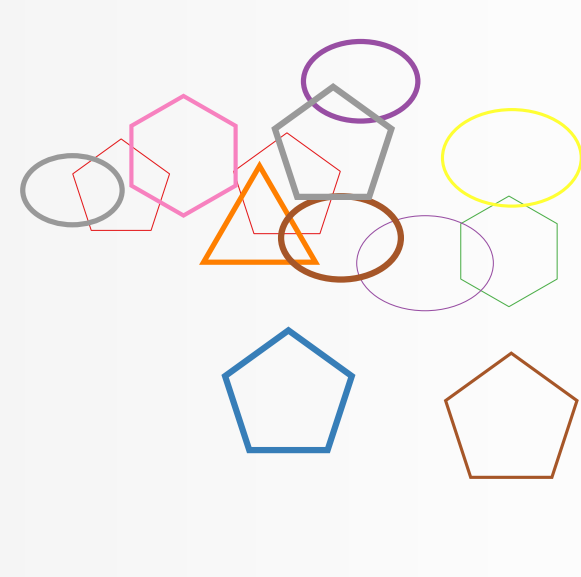[{"shape": "pentagon", "thickness": 0.5, "radius": 0.48, "center": [0.494, 0.673]}, {"shape": "pentagon", "thickness": 0.5, "radius": 0.44, "center": [0.208, 0.671]}, {"shape": "pentagon", "thickness": 3, "radius": 0.57, "center": [0.496, 0.312]}, {"shape": "hexagon", "thickness": 0.5, "radius": 0.48, "center": [0.876, 0.564]}, {"shape": "oval", "thickness": 0.5, "radius": 0.59, "center": [0.731, 0.543]}, {"shape": "oval", "thickness": 2.5, "radius": 0.49, "center": [0.62, 0.858]}, {"shape": "triangle", "thickness": 2.5, "radius": 0.56, "center": [0.447, 0.601]}, {"shape": "oval", "thickness": 1.5, "radius": 0.6, "center": [0.881, 0.726]}, {"shape": "oval", "thickness": 3, "radius": 0.52, "center": [0.587, 0.587]}, {"shape": "pentagon", "thickness": 1.5, "radius": 0.59, "center": [0.88, 0.269]}, {"shape": "hexagon", "thickness": 2, "radius": 0.52, "center": [0.316, 0.729]}, {"shape": "pentagon", "thickness": 3, "radius": 0.53, "center": [0.573, 0.743]}, {"shape": "oval", "thickness": 2.5, "radius": 0.43, "center": [0.125, 0.67]}]